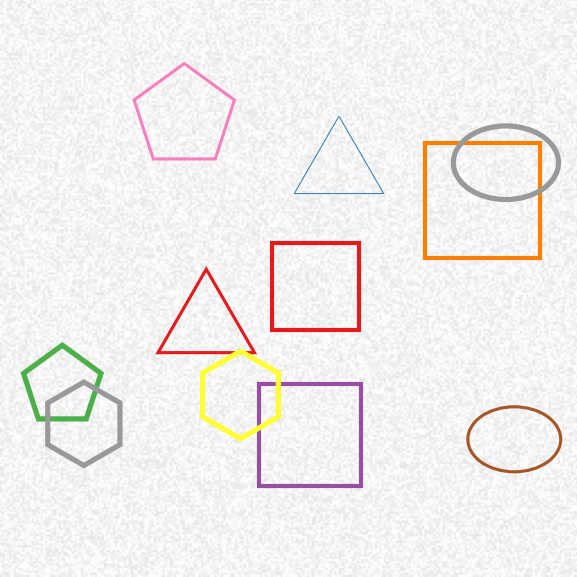[{"shape": "triangle", "thickness": 1.5, "radius": 0.48, "center": [0.357, 0.437]}, {"shape": "square", "thickness": 2, "radius": 0.38, "center": [0.547, 0.503]}, {"shape": "triangle", "thickness": 0.5, "radius": 0.45, "center": [0.587, 0.709]}, {"shape": "pentagon", "thickness": 2.5, "radius": 0.35, "center": [0.108, 0.331]}, {"shape": "square", "thickness": 2, "radius": 0.44, "center": [0.537, 0.246]}, {"shape": "square", "thickness": 2, "radius": 0.5, "center": [0.835, 0.652]}, {"shape": "hexagon", "thickness": 2.5, "radius": 0.38, "center": [0.416, 0.315]}, {"shape": "oval", "thickness": 1.5, "radius": 0.4, "center": [0.891, 0.238]}, {"shape": "pentagon", "thickness": 1.5, "radius": 0.46, "center": [0.319, 0.798]}, {"shape": "oval", "thickness": 2.5, "radius": 0.46, "center": [0.876, 0.717]}, {"shape": "hexagon", "thickness": 2.5, "radius": 0.36, "center": [0.145, 0.265]}]